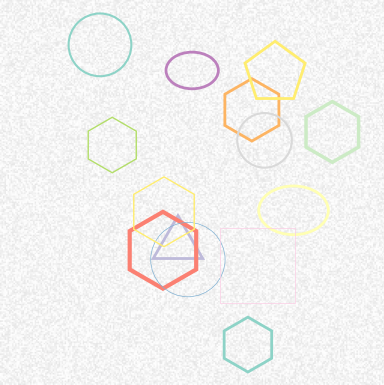[{"shape": "hexagon", "thickness": 2, "radius": 0.36, "center": [0.644, 0.105]}, {"shape": "circle", "thickness": 1.5, "radius": 0.41, "center": [0.26, 0.884]}, {"shape": "oval", "thickness": 2, "radius": 0.45, "center": [0.762, 0.454]}, {"shape": "triangle", "thickness": 2, "radius": 0.37, "center": [0.462, 0.366]}, {"shape": "hexagon", "thickness": 3, "radius": 0.5, "center": [0.423, 0.35]}, {"shape": "circle", "thickness": 0.5, "radius": 0.48, "center": [0.488, 0.326]}, {"shape": "hexagon", "thickness": 2, "radius": 0.41, "center": [0.654, 0.715]}, {"shape": "hexagon", "thickness": 1, "radius": 0.36, "center": [0.292, 0.623]}, {"shape": "square", "thickness": 0.5, "radius": 0.49, "center": [0.669, 0.31]}, {"shape": "circle", "thickness": 1.5, "radius": 0.35, "center": [0.687, 0.635]}, {"shape": "oval", "thickness": 2, "radius": 0.34, "center": [0.499, 0.817]}, {"shape": "hexagon", "thickness": 2.5, "radius": 0.39, "center": [0.863, 0.657]}, {"shape": "hexagon", "thickness": 1, "radius": 0.45, "center": [0.426, 0.45]}, {"shape": "pentagon", "thickness": 2, "radius": 0.41, "center": [0.714, 0.811]}]